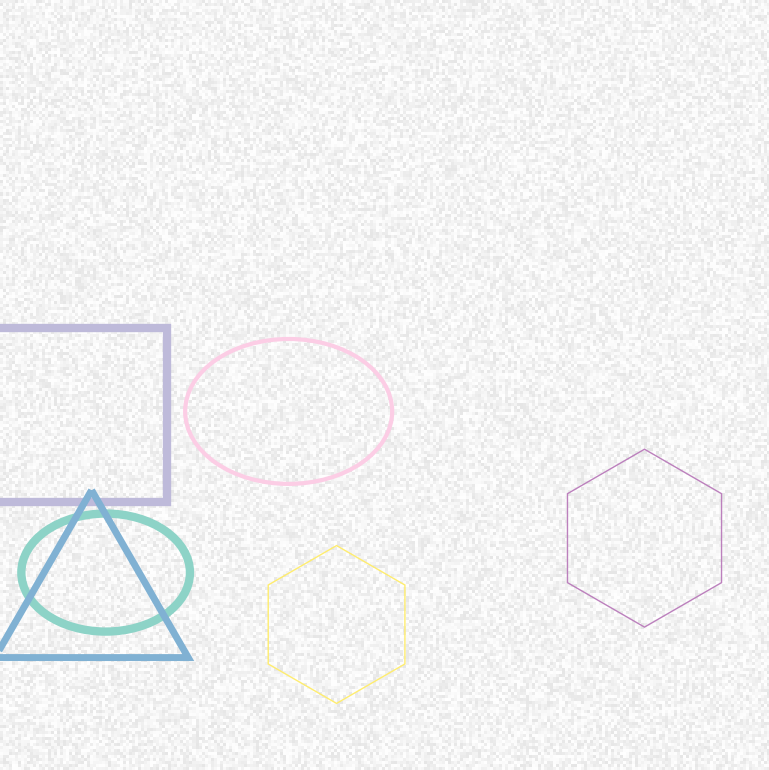[{"shape": "oval", "thickness": 3, "radius": 0.55, "center": [0.137, 0.256]}, {"shape": "square", "thickness": 3, "radius": 0.56, "center": [0.104, 0.461]}, {"shape": "triangle", "thickness": 2.5, "radius": 0.72, "center": [0.119, 0.218]}, {"shape": "oval", "thickness": 1.5, "radius": 0.67, "center": [0.375, 0.466]}, {"shape": "hexagon", "thickness": 0.5, "radius": 0.58, "center": [0.837, 0.301]}, {"shape": "hexagon", "thickness": 0.5, "radius": 0.51, "center": [0.437, 0.189]}]